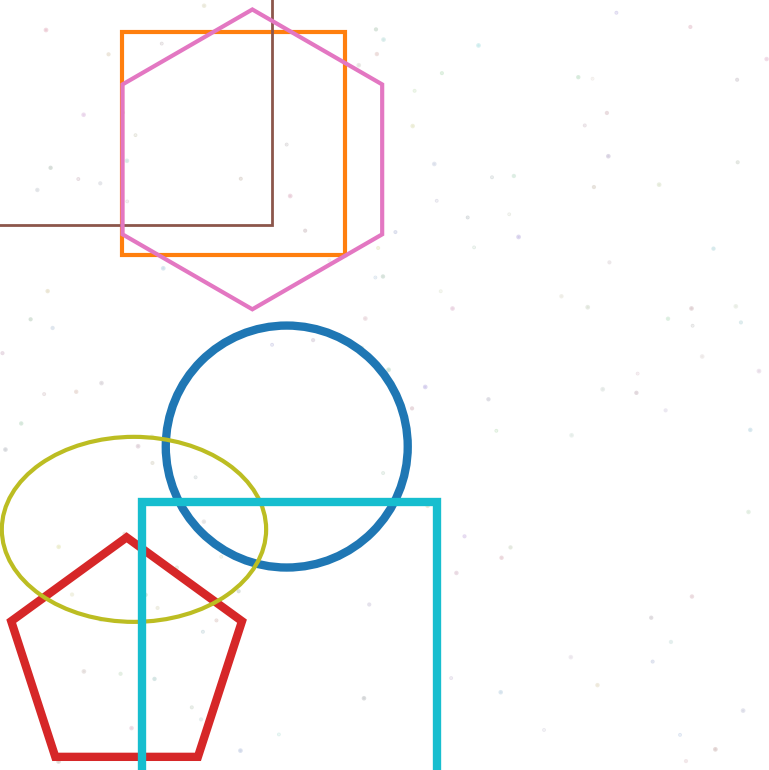[{"shape": "circle", "thickness": 3, "radius": 0.79, "center": [0.372, 0.42]}, {"shape": "square", "thickness": 1.5, "radius": 0.72, "center": [0.303, 0.814]}, {"shape": "pentagon", "thickness": 3, "radius": 0.79, "center": [0.164, 0.145]}, {"shape": "square", "thickness": 1, "radius": 0.92, "center": [0.169, 0.893]}, {"shape": "hexagon", "thickness": 1.5, "radius": 0.97, "center": [0.328, 0.793]}, {"shape": "oval", "thickness": 1.5, "radius": 0.86, "center": [0.174, 0.313]}, {"shape": "square", "thickness": 3, "radius": 0.96, "center": [0.376, 0.157]}]